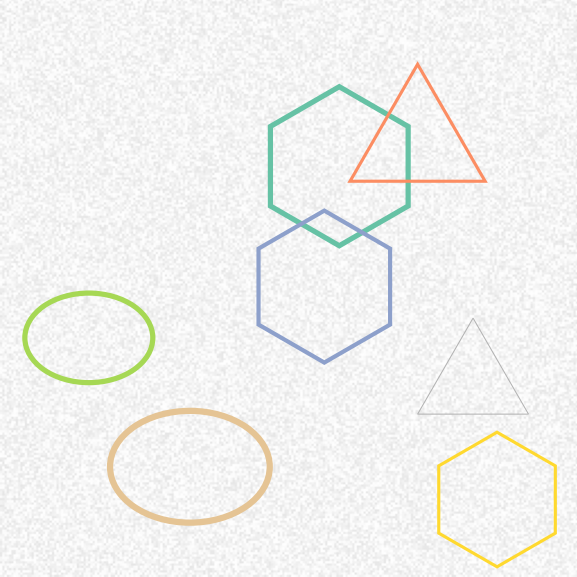[{"shape": "hexagon", "thickness": 2.5, "radius": 0.69, "center": [0.588, 0.711]}, {"shape": "triangle", "thickness": 1.5, "radius": 0.68, "center": [0.723, 0.753]}, {"shape": "hexagon", "thickness": 2, "radius": 0.66, "center": [0.562, 0.503]}, {"shape": "oval", "thickness": 2.5, "radius": 0.55, "center": [0.154, 0.414]}, {"shape": "hexagon", "thickness": 1.5, "radius": 0.58, "center": [0.861, 0.134]}, {"shape": "oval", "thickness": 3, "radius": 0.69, "center": [0.329, 0.191]}, {"shape": "triangle", "thickness": 0.5, "radius": 0.55, "center": [0.819, 0.337]}]